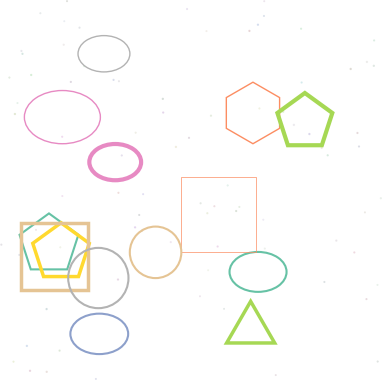[{"shape": "pentagon", "thickness": 1.5, "radius": 0.4, "center": [0.127, 0.365]}, {"shape": "oval", "thickness": 1.5, "radius": 0.37, "center": [0.67, 0.294]}, {"shape": "hexagon", "thickness": 1, "radius": 0.4, "center": [0.657, 0.707]}, {"shape": "square", "thickness": 0.5, "radius": 0.49, "center": [0.568, 0.443]}, {"shape": "oval", "thickness": 1.5, "radius": 0.38, "center": [0.258, 0.133]}, {"shape": "oval", "thickness": 1, "radius": 0.49, "center": [0.162, 0.696]}, {"shape": "oval", "thickness": 3, "radius": 0.34, "center": [0.299, 0.579]}, {"shape": "pentagon", "thickness": 3, "radius": 0.38, "center": [0.792, 0.683]}, {"shape": "triangle", "thickness": 2.5, "radius": 0.36, "center": [0.651, 0.145]}, {"shape": "pentagon", "thickness": 2.5, "radius": 0.39, "center": [0.159, 0.344]}, {"shape": "square", "thickness": 2.5, "radius": 0.44, "center": [0.14, 0.333]}, {"shape": "circle", "thickness": 1.5, "radius": 0.33, "center": [0.404, 0.345]}, {"shape": "circle", "thickness": 1.5, "radius": 0.39, "center": [0.255, 0.278]}, {"shape": "oval", "thickness": 1, "radius": 0.34, "center": [0.27, 0.86]}]